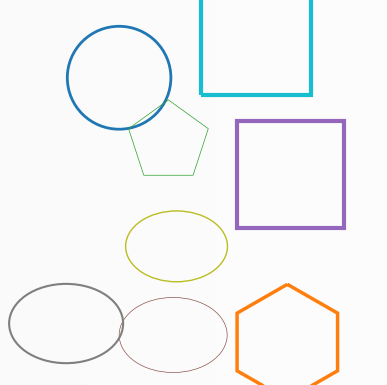[{"shape": "circle", "thickness": 2, "radius": 0.67, "center": [0.307, 0.798]}, {"shape": "hexagon", "thickness": 2.5, "radius": 0.75, "center": [0.742, 0.112]}, {"shape": "pentagon", "thickness": 0.5, "radius": 0.54, "center": [0.435, 0.632]}, {"shape": "square", "thickness": 3, "radius": 0.69, "center": [0.75, 0.546]}, {"shape": "oval", "thickness": 0.5, "radius": 0.7, "center": [0.447, 0.13]}, {"shape": "oval", "thickness": 1.5, "radius": 0.74, "center": [0.171, 0.16]}, {"shape": "oval", "thickness": 1, "radius": 0.66, "center": [0.456, 0.36]}, {"shape": "square", "thickness": 3, "radius": 0.71, "center": [0.661, 0.895]}]